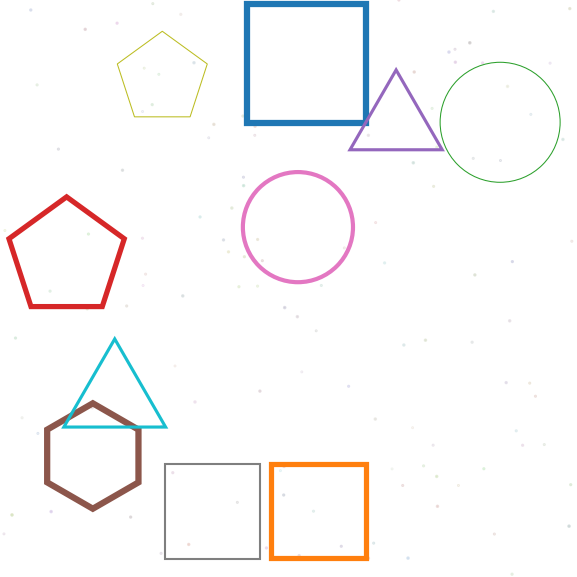[{"shape": "square", "thickness": 3, "radius": 0.51, "center": [0.53, 0.889]}, {"shape": "square", "thickness": 2.5, "radius": 0.41, "center": [0.551, 0.114]}, {"shape": "circle", "thickness": 0.5, "radius": 0.52, "center": [0.866, 0.787]}, {"shape": "pentagon", "thickness": 2.5, "radius": 0.53, "center": [0.115, 0.553]}, {"shape": "triangle", "thickness": 1.5, "radius": 0.46, "center": [0.686, 0.786]}, {"shape": "hexagon", "thickness": 3, "radius": 0.46, "center": [0.161, 0.21]}, {"shape": "circle", "thickness": 2, "radius": 0.48, "center": [0.516, 0.606]}, {"shape": "square", "thickness": 1, "radius": 0.41, "center": [0.368, 0.113]}, {"shape": "pentagon", "thickness": 0.5, "radius": 0.41, "center": [0.281, 0.863]}, {"shape": "triangle", "thickness": 1.5, "radius": 0.51, "center": [0.199, 0.311]}]